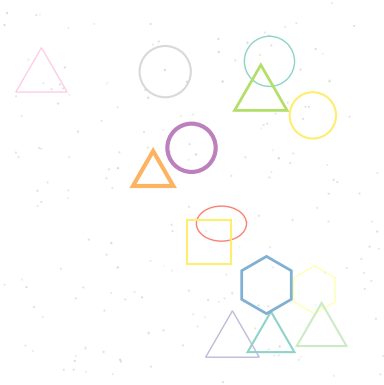[{"shape": "triangle", "thickness": 1.5, "radius": 0.35, "center": [0.704, 0.121]}, {"shape": "circle", "thickness": 1, "radius": 0.33, "center": [0.7, 0.841]}, {"shape": "hexagon", "thickness": 1, "radius": 0.31, "center": [0.817, 0.247]}, {"shape": "triangle", "thickness": 1, "radius": 0.4, "center": [0.604, 0.112]}, {"shape": "oval", "thickness": 1, "radius": 0.33, "center": [0.575, 0.419]}, {"shape": "hexagon", "thickness": 2, "radius": 0.37, "center": [0.692, 0.26]}, {"shape": "triangle", "thickness": 3, "radius": 0.3, "center": [0.398, 0.547]}, {"shape": "triangle", "thickness": 2, "radius": 0.39, "center": [0.677, 0.753]}, {"shape": "triangle", "thickness": 1, "radius": 0.38, "center": [0.108, 0.799]}, {"shape": "circle", "thickness": 1.5, "radius": 0.33, "center": [0.429, 0.814]}, {"shape": "circle", "thickness": 3, "radius": 0.31, "center": [0.497, 0.616]}, {"shape": "triangle", "thickness": 1.5, "radius": 0.37, "center": [0.835, 0.139]}, {"shape": "square", "thickness": 1.5, "radius": 0.29, "center": [0.543, 0.372]}, {"shape": "circle", "thickness": 1.5, "radius": 0.3, "center": [0.813, 0.7]}]